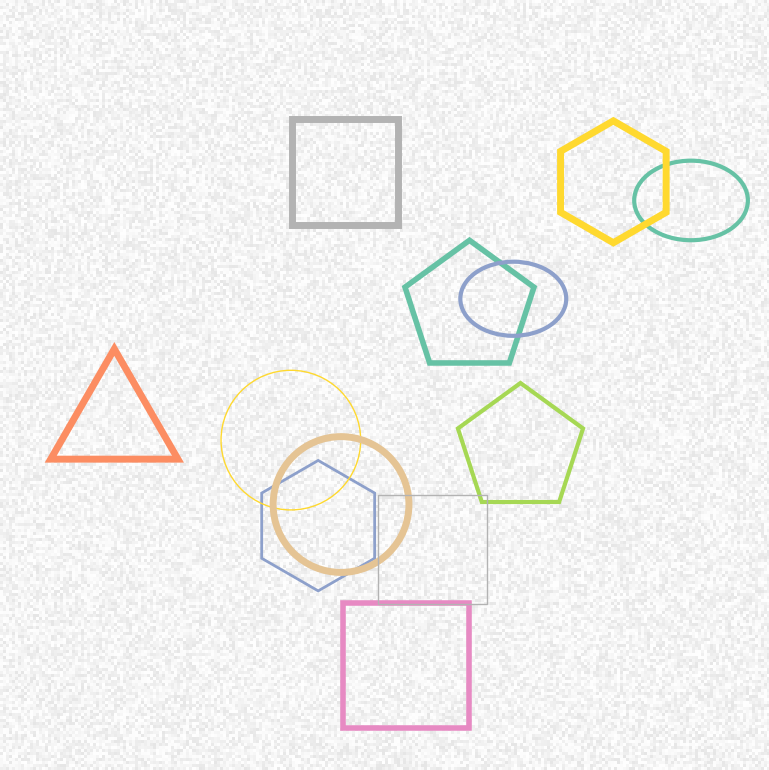[{"shape": "oval", "thickness": 1.5, "radius": 0.37, "center": [0.897, 0.74]}, {"shape": "pentagon", "thickness": 2, "radius": 0.44, "center": [0.61, 0.6]}, {"shape": "triangle", "thickness": 2.5, "radius": 0.48, "center": [0.148, 0.451]}, {"shape": "oval", "thickness": 1.5, "radius": 0.34, "center": [0.667, 0.612]}, {"shape": "hexagon", "thickness": 1, "radius": 0.42, "center": [0.413, 0.317]}, {"shape": "square", "thickness": 2, "radius": 0.41, "center": [0.527, 0.136]}, {"shape": "pentagon", "thickness": 1.5, "radius": 0.43, "center": [0.676, 0.417]}, {"shape": "hexagon", "thickness": 2.5, "radius": 0.4, "center": [0.797, 0.764]}, {"shape": "circle", "thickness": 0.5, "radius": 0.45, "center": [0.378, 0.428]}, {"shape": "circle", "thickness": 2.5, "radius": 0.44, "center": [0.443, 0.345]}, {"shape": "square", "thickness": 2.5, "radius": 0.35, "center": [0.448, 0.777]}, {"shape": "square", "thickness": 0.5, "radius": 0.35, "center": [0.562, 0.286]}]